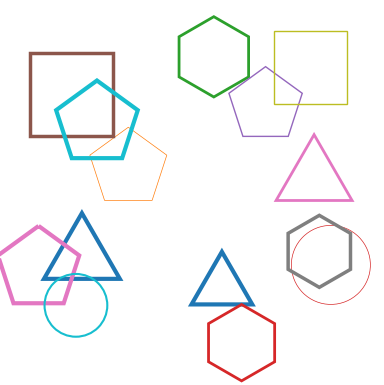[{"shape": "triangle", "thickness": 3, "radius": 0.46, "center": [0.576, 0.255]}, {"shape": "triangle", "thickness": 3, "radius": 0.57, "center": [0.213, 0.333]}, {"shape": "pentagon", "thickness": 0.5, "radius": 0.53, "center": [0.333, 0.564]}, {"shape": "hexagon", "thickness": 2, "radius": 0.52, "center": [0.555, 0.852]}, {"shape": "hexagon", "thickness": 2, "radius": 0.5, "center": [0.628, 0.11]}, {"shape": "circle", "thickness": 0.5, "radius": 0.51, "center": [0.859, 0.312]}, {"shape": "pentagon", "thickness": 1, "radius": 0.5, "center": [0.69, 0.727]}, {"shape": "square", "thickness": 2.5, "radius": 0.54, "center": [0.186, 0.754]}, {"shape": "pentagon", "thickness": 3, "radius": 0.55, "center": [0.1, 0.302]}, {"shape": "triangle", "thickness": 2, "radius": 0.57, "center": [0.816, 0.536]}, {"shape": "hexagon", "thickness": 2.5, "radius": 0.47, "center": [0.829, 0.347]}, {"shape": "square", "thickness": 1, "radius": 0.48, "center": [0.807, 0.824]}, {"shape": "circle", "thickness": 1.5, "radius": 0.41, "center": [0.197, 0.207]}, {"shape": "pentagon", "thickness": 3, "radius": 0.56, "center": [0.252, 0.679]}]